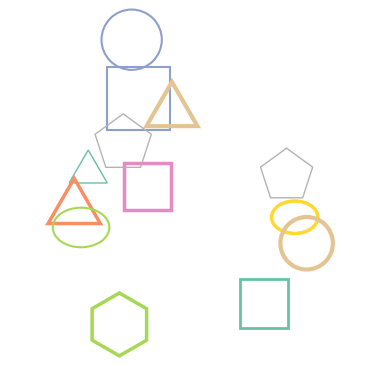[{"shape": "square", "thickness": 2, "radius": 0.32, "center": [0.686, 0.212]}, {"shape": "triangle", "thickness": 1, "radius": 0.29, "center": [0.229, 0.553]}, {"shape": "triangle", "thickness": 2.5, "radius": 0.39, "center": [0.193, 0.459]}, {"shape": "circle", "thickness": 1.5, "radius": 0.39, "center": [0.342, 0.897]}, {"shape": "square", "thickness": 1.5, "radius": 0.41, "center": [0.359, 0.745]}, {"shape": "square", "thickness": 2.5, "radius": 0.3, "center": [0.383, 0.515]}, {"shape": "hexagon", "thickness": 2.5, "radius": 0.41, "center": [0.31, 0.157]}, {"shape": "oval", "thickness": 1.5, "radius": 0.37, "center": [0.211, 0.409]}, {"shape": "oval", "thickness": 2.5, "radius": 0.3, "center": [0.765, 0.436]}, {"shape": "circle", "thickness": 3, "radius": 0.34, "center": [0.796, 0.368]}, {"shape": "triangle", "thickness": 3, "radius": 0.38, "center": [0.447, 0.711]}, {"shape": "pentagon", "thickness": 1, "radius": 0.38, "center": [0.32, 0.627]}, {"shape": "pentagon", "thickness": 1, "radius": 0.36, "center": [0.744, 0.544]}]